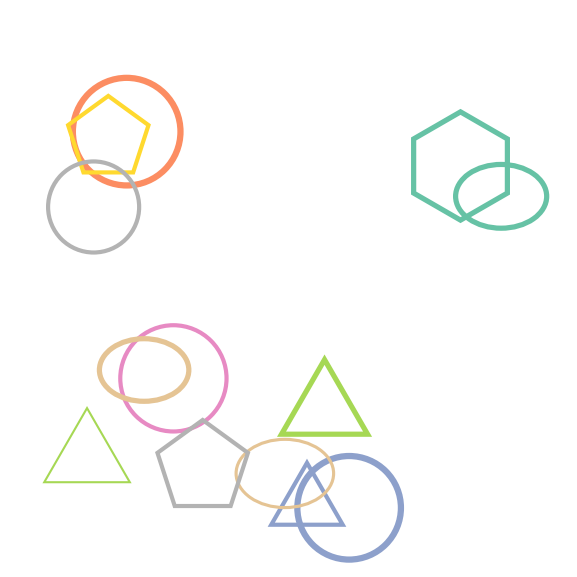[{"shape": "oval", "thickness": 2.5, "radius": 0.39, "center": [0.868, 0.659]}, {"shape": "hexagon", "thickness": 2.5, "radius": 0.47, "center": [0.797, 0.712]}, {"shape": "circle", "thickness": 3, "radius": 0.47, "center": [0.219, 0.771]}, {"shape": "circle", "thickness": 3, "radius": 0.45, "center": [0.605, 0.12]}, {"shape": "triangle", "thickness": 2, "radius": 0.36, "center": [0.532, 0.126]}, {"shape": "circle", "thickness": 2, "radius": 0.46, "center": [0.3, 0.344]}, {"shape": "triangle", "thickness": 2.5, "radius": 0.43, "center": [0.562, 0.29]}, {"shape": "triangle", "thickness": 1, "radius": 0.43, "center": [0.151, 0.207]}, {"shape": "pentagon", "thickness": 2, "radius": 0.37, "center": [0.188, 0.76]}, {"shape": "oval", "thickness": 2.5, "radius": 0.39, "center": [0.25, 0.358]}, {"shape": "oval", "thickness": 1.5, "radius": 0.42, "center": [0.493, 0.179]}, {"shape": "pentagon", "thickness": 2, "radius": 0.41, "center": [0.351, 0.19]}, {"shape": "circle", "thickness": 2, "radius": 0.39, "center": [0.162, 0.641]}]